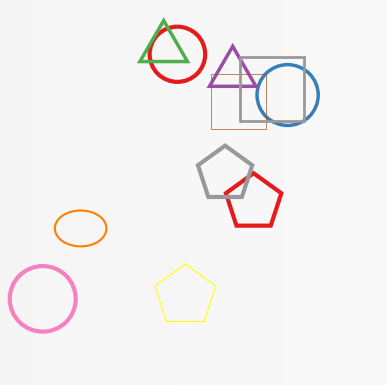[{"shape": "pentagon", "thickness": 3, "radius": 0.38, "center": [0.655, 0.475]}, {"shape": "circle", "thickness": 3, "radius": 0.36, "center": [0.458, 0.859]}, {"shape": "circle", "thickness": 2.5, "radius": 0.39, "center": [0.742, 0.753]}, {"shape": "triangle", "thickness": 2.5, "radius": 0.35, "center": [0.422, 0.876]}, {"shape": "triangle", "thickness": 2.5, "radius": 0.35, "center": [0.601, 0.81]}, {"shape": "oval", "thickness": 1.5, "radius": 0.33, "center": [0.208, 0.407]}, {"shape": "pentagon", "thickness": 1, "radius": 0.41, "center": [0.478, 0.232]}, {"shape": "square", "thickness": 0.5, "radius": 0.36, "center": [0.615, 0.736]}, {"shape": "circle", "thickness": 3, "radius": 0.43, "center": [0.11, 0.224]}, {"shape": "pentagon", "thickness": 3, "radius": 0.37, "center": [0.581, 0.548]}, {"shape": "square", "thickness": 2, "radius": 0.42, "center": [0.702, 0.769]}]